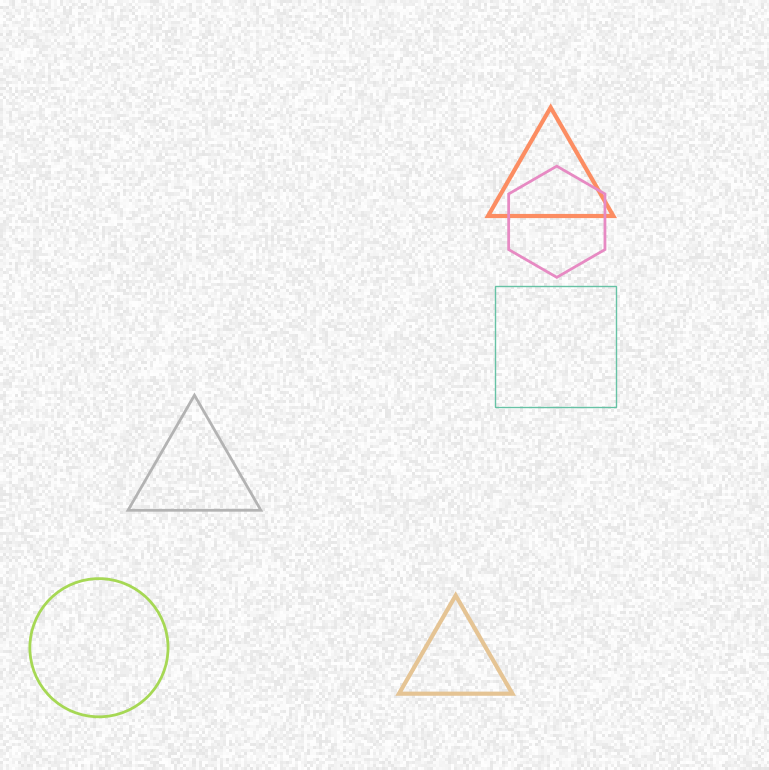[{"shape": "square", "thickness": 0.5, "radius": 0.39, "center": [0.721, 0.55]}, {"shape": "triangle", "thickness": 1.5, "radius": 0.47, "center": [0.715, 0.766]}, {"shape": "hexagon", "thickness": 1, "radius": 0.36, "center": [0.723, 0.712]}, {"shape": "circle", "thickness": 1, "radius": 0.45, "center": [0.129, 0.159]}, {"shape": "triangle", "thickness": 1.5, "radius": 0.43, "center": [0.592, 0.142]}, {"shape": "triangle", "thickness": 1, "radius": 0.5, "center": [0.253, 0.387]}]